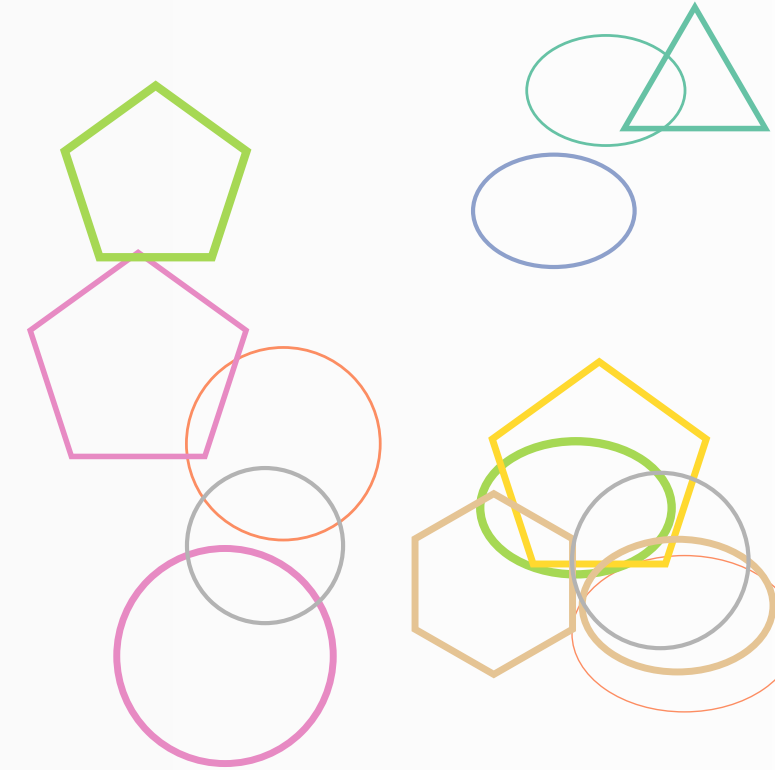[{"shape": "triangle", "thickness": 2, "radius": 0.53, "center": [0.897, 0.886]}, {"shape": "oval", "thickness": 1, "radius": 0.51, "center": [0.782, 0.882]}, {"shape": "circle", "thickness": 1, "radius": 0.63, "center": [0.366, 0.424]}, {"shape": "oval", "thickness": 0.5, "radius": 0.73, "center": [0.883, 0.177]}, {"shape": "oval", "thickness": 1.5, "radius": 0.52, "center": [0.715, 0.726]}, {"shape": "pentagon", "thickness": 2, "radius": 0.73, "center": [0.178, 0.526]}, {"shape": "circle", "thickness": 2.5, "radius": 0.7, "center": [0.29, 0.148]}, {"shape": "oval", "thickness": 3, "radius": 0.62, "center": [0.743, 0.341]}, {"shape": "pentagon", "thickness": 3, "radius": 0.62, "center": [0.201, 0.766]}, {"shape": "pentagon", "thickness": 2.5, "radius": 0.73, "center": [0.773, 0.385]}, {"shape": "oval", "thickness": 2.5, "radius": 0.62, "center": [0.874, 0.213]}, {"shape": "hexagon", "thickness": 2.5, "radius": 0.59, "center": [0.637, 0.242]}, {"shape": "circle", "thickness": 1.5, "radius": 0.57, "center": [0.852, 0.272]}, {"shape": "circle", "thickness": 1.5, "radius": 0.5, "center": [0.342, 0.291]}]